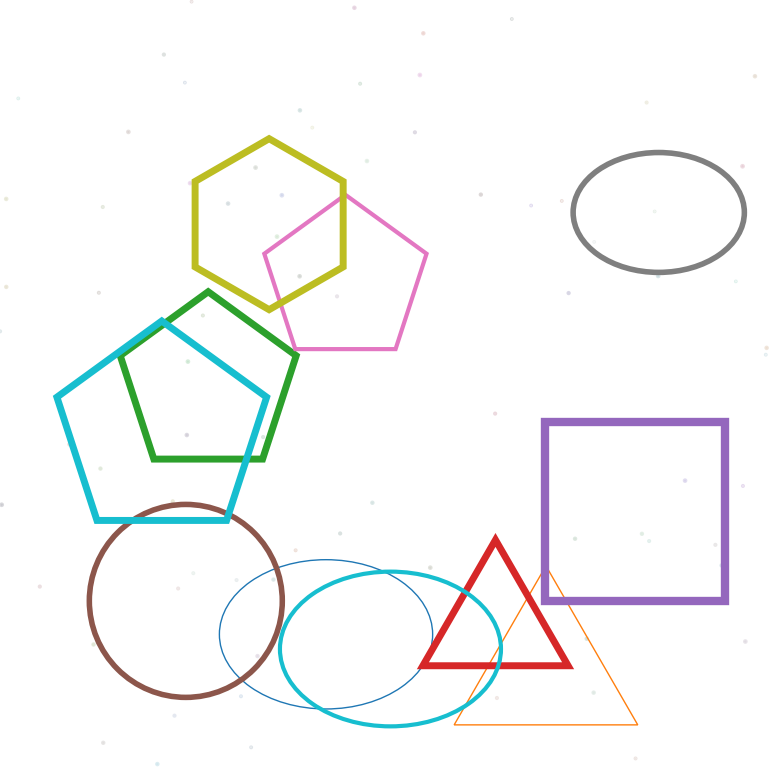[{"shape": "oval", "thickness": 0.5, "radius": 0.69, "center": [0.423, 0.176]}, {"shape": "triangle", "thickness": 0.5, "radius": 0.69, "center": [0.709, 0.127]}, {"shape": "pentagon", "thickness": 2.5, "radius": 0.6, "center": [0.27, 0.501]}, {"shape": "triangle", "thickness": 2.5, "radius": 0.54, "center": [0.643, 0.19]}, {"shape": "square", "thickness": 3, "radius": 0.58, "center": [0.825, 0.336]}, {"shape": "circle", "thickness": 2, "radius": 0.63, "center": [0.241, 0.22]}, {"shape": "pentagon", "thickness": 1.5, "radius": 0.55, "center": [0.449, 0.636]}, {"shape": "oval", "thickness": 2, "radius": 0.56, "center": [0.856, 0.724]}, {"shape": "hexagon", "thickness": 2.5, "radius": 0.56, "center": [0.35, 0.709]}, {"shape": "oval", "thickness": 1.5, "radius": 0.72, "center": [0.507, 0.157]}, {"shape": "pentagon", "thickness": 2.5, "radius": 0.72, "center": [0.21, 0.44]}]